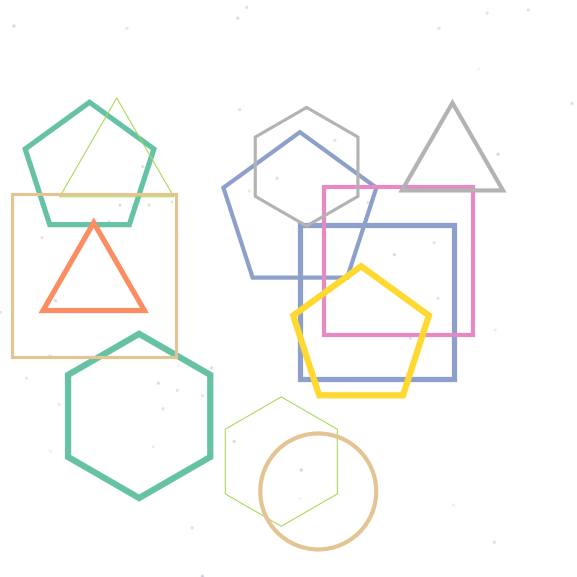[{"shape": "hexagon", "thickness": 3, "radius": 0.71, "center": [0.241, 0.279]}, {"shape": "pentagon", "thickness": 2.5, "radius": 0.59, "center": [0.155, 0.705]}, {"shape": "triangle", "thickness": 2.5, "radius": 0.51, "center": [0.162, 0.512]}, {"shape": "pentagon", "thickness": 2, "radius": 0.7, "center": [0.519, 0.631]}, {"shape": "square", "thickness": 2.5, "radius": 0.67, "center": [0.653, 0.476]}, {"shape": "square", "thickness": 2, "radius": 0.64, "center": [0.69, 0.547]}, {"shape": "triangle", "thickness": 0.5, "radius": 0.57, "center": [0.202, 0.715]}, {"shape": "hexagon", "thickness": 0.5, "radius": 0.56, "center": [0.487, 0.2]}, {"shape": "pentagon", "thickness": 3, "radius": 0.62, "center": [0.625, 0.415]}, {"shape": "circle", "thickness": 2, "radius": 0.5, "center": [0.551, 0.148]}, {"shape": "square", "thickness": 1.5, "radius": 0.71, "center": [0.162, 0.522]}, {"shape": "triangle", "thickness": 2, "radius": 0.51, "center": [0.783, 0.72]}, {"shape": "hexagon", "thickness": 1.5, "radius": 0.51, "center": [0.531, 0.71]}]